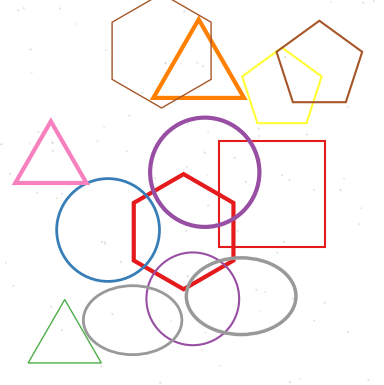[{"shape": "square", "thickness": 1.5, "radius": 0.69, "center": [0.706, 0.496]}, {"shape": "hexagon", "thickness": 3, "radius": 0.75, "center": [0.477, 0.398]}, {"shape": "circle", "thickness": 2, "radius": 0.67, "center": [0.281, 0.403]}, {"shape": "triangle", "thickness": 1, "radius": 0.55, "center": [0.168, 0.112]}, {"shape": "circle", "thickness": 1.5, "radius": 0.6, "center": [0.501, 0.224]}, {"shape": "circle", "thickness": 3, "radius": 0.71, "center": [0.532, 0.553]}, {"shape": "triangle", "thickness": 3, "radius": 0.68, "center": [0.516, 0.814]}, {"shape": "pentagon", "thickness": 1.5, "radius": 0.54, "center": [0.732, 0.768]}, {"shape": "hexagon", "thickness": 1, "radius": 0.74, "center": [0.42, 0.868]}, {"shape": "pentagon", "thickness": 1.5, "radius": 0.58, "center": [0.83, 0.829]}, {"shape": "triangle", "thickness": 3, "radius": 0.53, "center": [0.132, 0.578]}, {"shape": "oval", "thickness": 2, "radius": 0.64, "center": [0.344, 0.168]}, {"shape": "oval", "thickness": 2.5, "radius": 0.71, "center": [0.626, 0.231]}]